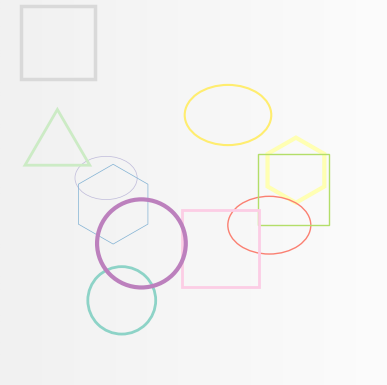[{"shape": "circle", "thickness": 2, "radius": 0.44, "center": [0.314, 0.22]}, {"shape": "hexagon", "thickness": 3, "radius": 0.42, "center": [0.764, 0.558]}, {"shape": "oval", "thickness": 0.5, "radius": 0.4, "center": [0.274, 0.538]}, {"shape": "oval", "thickness": 1, "radius": 0.54, "center": [0.695, 0.415]}, {"shape": "hexagon", "thickness": 0.5, "radius": 0.52, "center": [0.292, 0.47]}, {"shape": "square", "thickness": 1, "radius": 0.46, "center": [0.757, 0.507]}, {"shape": "square", "thickness": 2, "radius": 0.5, "center": [0.569, 0.354]}, {"shape": "square", "thickness": 2.5, "radius": 0.48, "center": [0.15, 0.89]}, {"shape": "circle", "thickness": 3, "radius": 0.57, "center": [0.365, 0.368]}, {"shape": "triangle", "thickness": 2, "radius": 0.48, "center": [0.148, 0.619]}, {"shape": "oval", "thickness": 1.5, "radius": 0.56, "center": [0.588, 0.701]}]